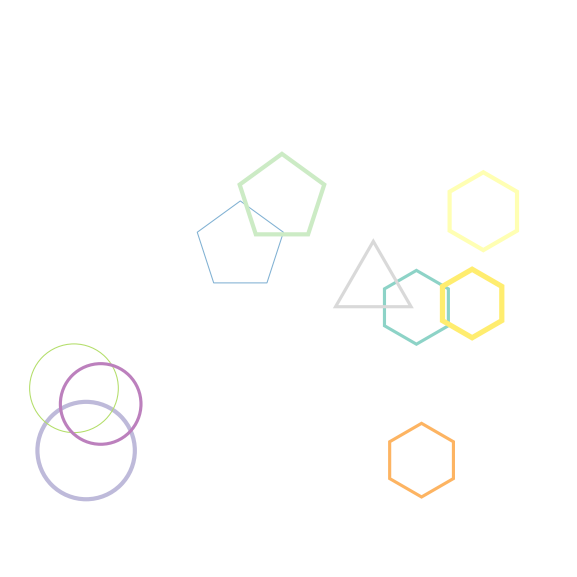[{"shape": "hexagon", "thickness": 1.5, "radius": 0.32, "center": [0.721, 0.467]}, {"shape": "hexagon", "thickness": 2, "radius": 0.34, "center": [0.837, 0.633]}, {"shape": "circle", "thickness": 2, "radius": 0.42, "center": [0.149, 0.219]}, {"shape": "pentagon", "thickness": 0.5, "radius": 0.39, "center": [0.416, 0.573]}, {"shape": "hexagon", "thickness": 1.5, "radius": 0.32, "center": [0.73, 0.202]}, {"shape": "circle", "thickness": 0.5, "radius": 0.38, "center": [0.128, 0.327]}, {"shape": "triangle", "thickness": 1.5, "radius": 0.38, "center": [0.646, 0.506]}, {"shape": "circle", "thickness": 1.5, "radius": 0.35, "center": [0.174, 0.3]}, {"shape": "pentagon", "thickness": 2, "radius": 0.39, "center": [0.488, 0.656]}, {"shape": "hexagon", "thickness": 2.5, "radius": 0.3, "center": [0.818, 0.474]}]